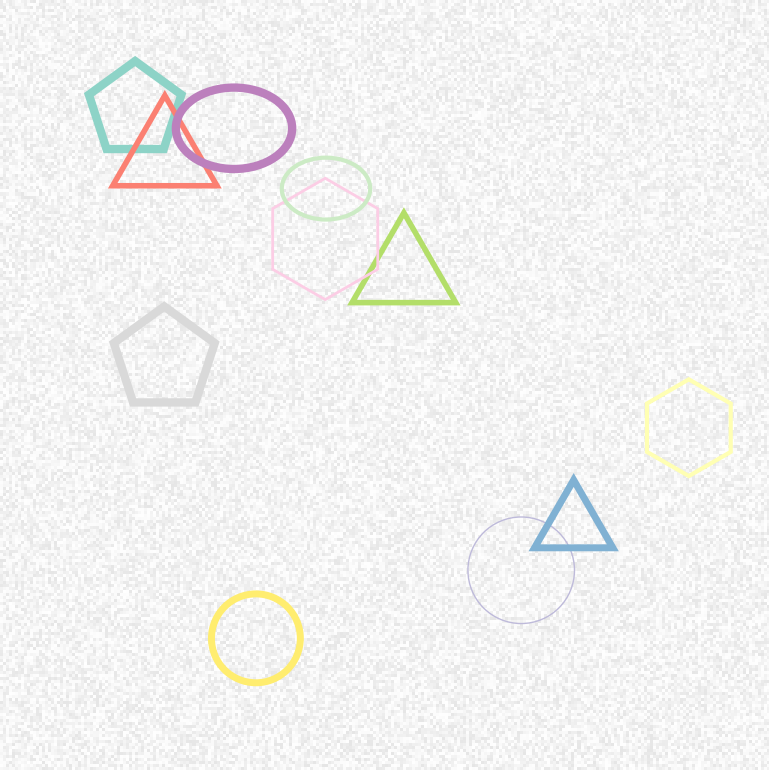[{"shape": "pentagon", "thickness": 3, "radius": 0.32, "center": [0.175, 0.858]}, {"shape": "hexagon", "thickness": 1.5, "radius": 0.31, "center": [0.895, 0.445]}, {"shape": "circle", "thickness": 0.5, "radius": 0.35, "center": [0.677, 0.259]}, {"shape": "triangle", "thickness": 2, "radius": 0.39, "center": [0.214, 0.798]}, {"shape": "triangle", "thickness": 2.5, "radius": 0.29, "center": [0.745, 0.318]}, {"shape": "triangle", "thickness": 2, "radius": 0.39, "center": [0.525, 0.646]}, {"shape": "hexagon", "thickness": 1, "radius": 0.39, "center": [0.422, 0.69]}, {"shape": "pentagon", "thickness": 3, "radius": 0.34, "center": [0.213, 0.533]}, {"shape": "oval", "thickness": 3, "radius": 0.38, "center": [0.304, 0.833]}, {"shape": "oval", "thickness": 1.5, "radius": 0.29, "center": [0.423, 0.755]}, {"shape": "circle", "thickness": 2.5, "radius": 0.29, "center": [0.332, 0.171]}]